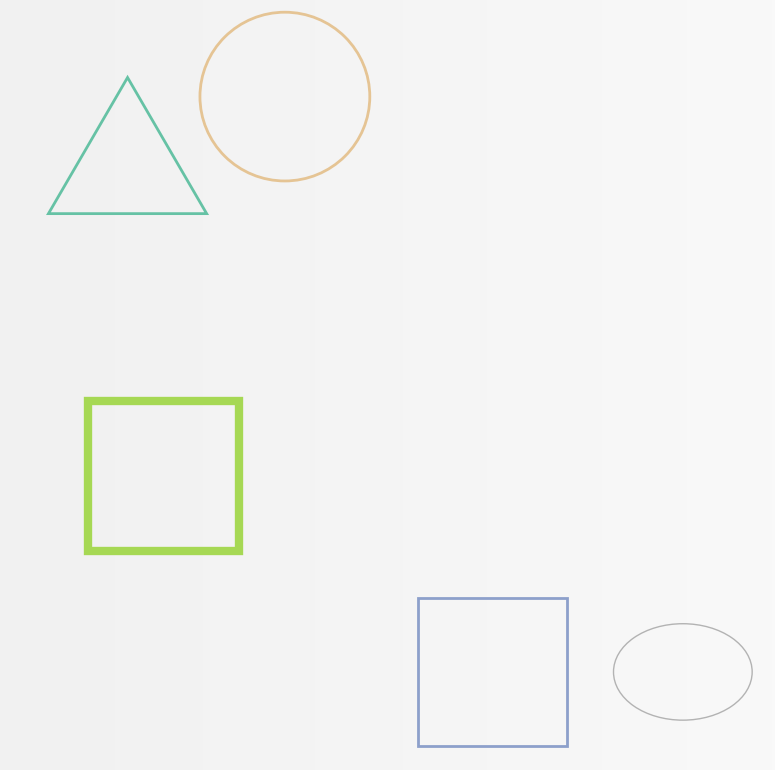[{"shape": "triangle", "thickness": 1, "radius": 0.59, "center": [0.165, 0.781]}, {"shape": "square", "thickness": 1, "radius": 0.48, "center": [0.635, 0.127]}, {"shape": "square", "thickness": 3, "radius": 0.49, "center": [0.21, 0.382]}, {"shape": "circle", "thickness": 1, "radius": 0.55, "center": [0.368, 0.875]}, {"shape": "oval", "thickness": 0.5, "radius": 0.45, "center": [0.881, 0.127]}]